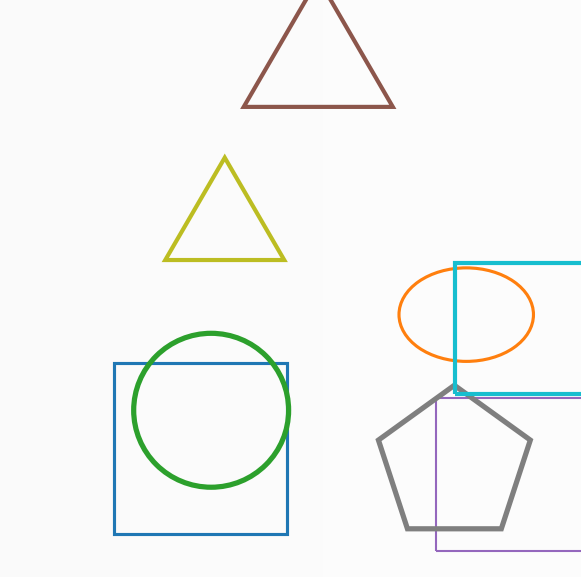[{"shape": "square", "thickness": 1.5, "radius": 0.74, "center": [0.345, 0.222]}, {"shape": "oval", "thickness": 1.5, "radius": 0.58, "center": [0.802, 0.454]}, {"shape": "circle", "thickness": 2.5, "radius": 0.67, "center": [0.363, 0.289]}, {"shape": "square", "thickness": 1, "radius": 0.66, "center": [0.882, 0.178]}, {"shape": "triangle", "thickness": 2, "radius": 0.74, "center": [0.548, 0.888]}, {"shape": "pentagon", "thickness": 2.5, "radius": 0.69, "center": [0.782, 0.195]}, {"shape": "triangle", "thickness": 2, "radius": 0.59, "center": [0.387, 0.608]}, {"shape": "square", "thickness": 2, "radius": 0.57, "center": [0.896, 0.431]}]